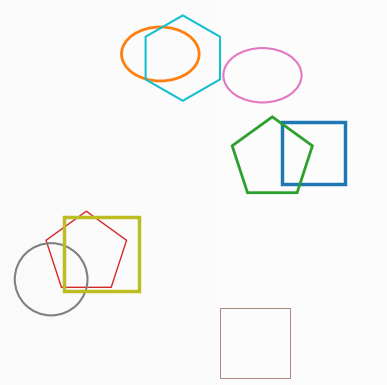[{"shape": "square", "thickness": 2.5, "radius": 0.41, "center": [0.808, 0.603]}, {"shape": "oval", "thickness": 2, "radius": 0.5, "center": [0.414, 0.86]}, {"shape": "pentagon", "thickness": 2, "radius": 0.54, "center": [0.703, 0.588]}, {"shape": "pentagon", "thickness": 1, "radius": 0.55, "center": [0.223, 0.342]}, {"shape": "square", "thickness": 0.5, "radius": 0.46, "center": [0.658, 0.11]}, {"shape": "oval", "thickness": 1.5, "radius": 0.5, "center": [0.677, 0.805]}, {"shape": "circle", "thickness": 1.5, "radius": 0.47, "center": [0.132, 0.275]}, {"shape": "square", "thickness": 2.5, "radius": 0.48, "center": [0.262, 0.341]}, {"shape": "hexagon", "thickness": 1.5, "radius": 0.55, "center": [0.472, 0.849]}]